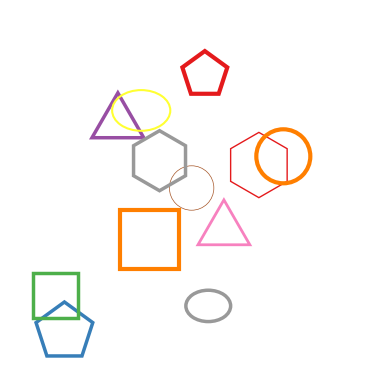[{"shape": "hexagon", "thickness": 1, "radius": 0.42, "center": [0.672, 0.571]}, {"shape": "pentagon", "thickness": 3, "radius": 0.31, "center": [0.532, 0.806]}, {"shape": "pentagon", "thickness": 2.5, "radius": 0.39, "center": [0.167, 0.138]}, {"shape": "square", "thickness": 2.5, "radius": 0.3, "center": [0.145, 0.233]}, {"shape": "triangle", "thickness": 2.5, "radius": 0.39, "center": [0.306, 0.681]}, {"shape": "circle", "thickness": 3, "radius": 0.35, "center": [0.736, 0.594]}, {"shape": "square", "thickness": 3, "radius": 0.38, "center": [0.389, 0.379]}, {"shape": "oval", "thickness": 1.5, "radius": 0.38, "center": [0.367, 0.713]}, {"shape": "circle", "thickness": 0.5, "radius": 0.29, "center": [0.498, 0.512]}, {"shape": "triangle", "thickness": 2, "radius": 0.39, "center": [0.582, 0.403]}, {"shape": "hexagon", "thickness": 2.5, "radius": 0.39, "center": [0.414, 0.583]}, {"shape": "oval", "thickness": 2.5, "radius": 0.29, "center": [0.541, 0.205]}]